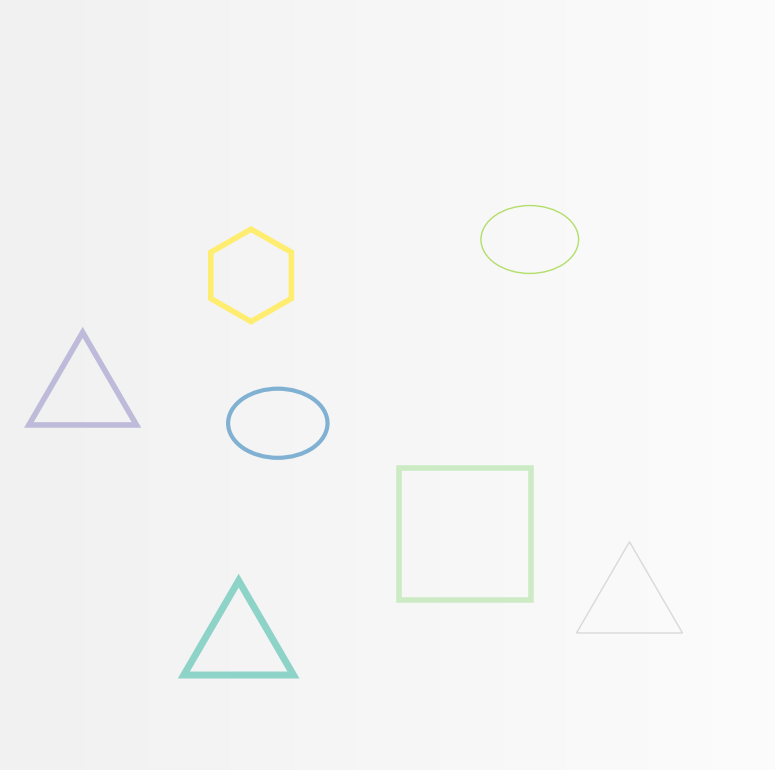[{"shape": "triangle", "thickness": 2.5, "radius": 0.41, "center": [0.308, 0.164]}, {"shape": "triangle", "thickness": 2, "radius": 0.4, "center": [0.107, 0.488]}, {"shape": "oval", "thickness": 1.5, "radius": 0.32, "center": [0.358, 0.45]}, {"shape": "oval", "thickness": 0.5, "radius": 0.31, "center": [0.684, 0.689]}, {"shape": "triangle", "thickness": 0.5, "radius": 0.39, "center": [0.812, 0.217]}, {"shape": "square", "thickness": 2, "radius": 0.43, "center": [0.6, 0.306]}, {"shape": "hexagon", "thickness": 2, "radius": 0.3, "center": [0.324, 0.642]}]